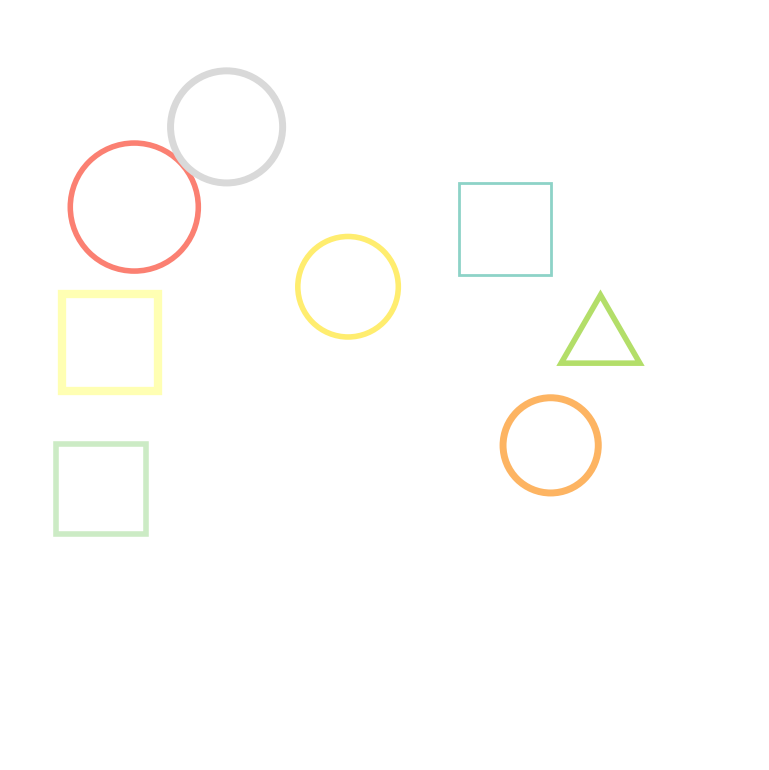[{"shape": "square", "thickness": 1, "radius": 0.3, "center": [0.656, 0.703]}, {"shape": "square", "thickness": 3, "radius": 0.31, "center": [0.143, 0.555]}, {"shape": "circle", "thickness": 2, "radius": 0.42, "center": [0.174, 0.731]}, {"shape": "circle", "thickness": 2.5, "radius": 0.31, "center": [0.715, 0.422]}, {"shape": "triangle", "thickness": 2, "radius": 0.3, "center": [0.78, 0.558]}, {"shape": "circle", "thickness": 2.5, "radius": 0.36, "center": [0.294, 0.835]}, {"shape": "square", "thickness": 2, "radius": 0.29, "center": [0.131, 0.365]}, {"shape": "circle", "thickness": 2, "radius": 0.33, "center": [0.452, 0.628]}]